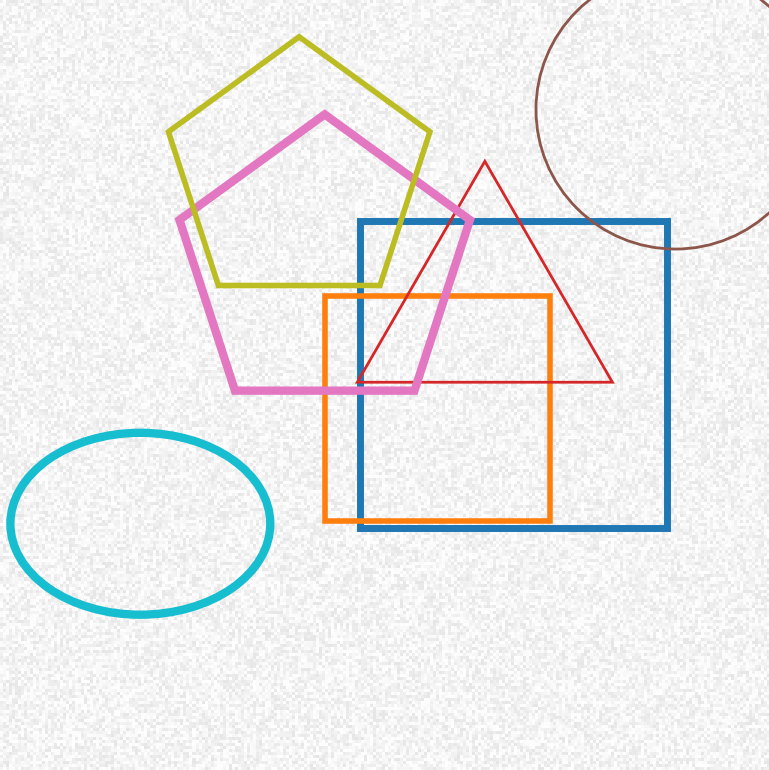[{"shape": "square", "thickness": 2.5, "radius": 1.0, "center": [0.667, 0.514]}, {"shape": "square", "thickness": 2, "radius": 0.73, "center": [0.569, 0.47]}, {"shape": "triangle", "thickness": 1, "radius": 0.96, "center": [0.63, 0.599]}, {"shape": "circle", "thickness": 1, "radius": 0.91, "center": [0.877, 0.858]}, {"shape": "pentagon", "thickness": 3, "radius": 0.99, "center": [0.422, 0.653]}, {"shape": "pentagon", "thickness": 2, "radius": 0.89, "center": [0.389, 0.774]}, {"shape": "oval", "thickness": 3, "radius": 0.84, "center": [0.182, 0.32]}]